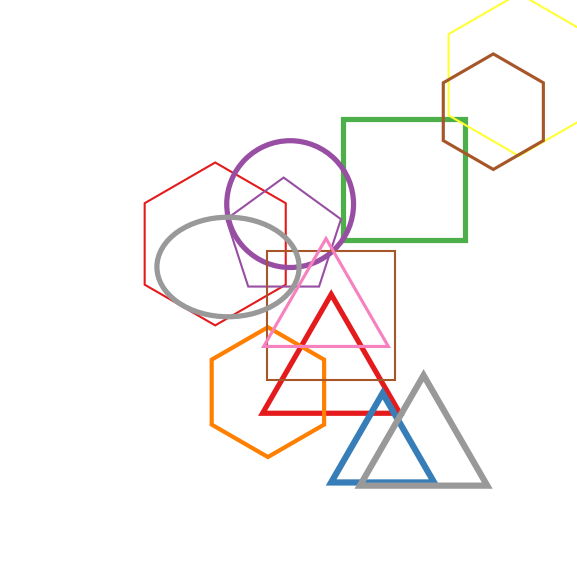[{"shape": "triangle", "thickness": 2.5, "radius": 0.69, "center": [0.574, 0.352]}, {"shape": "hexagon", "thickness": 1, "radius": 0.71, "center": [0.373, 0.577]}, {"shape": "triangle", "thickness": 3, "radius": 0.51, "center": [0.663, 0.215]}, {"shape": "square", "thickness": 2.5, "radius": 0.53, "center": [0.699, 0.688]}, {"shape": "pentagon", "thickness": 1, "radius": 0.52, "center": [0.491, 0.587]}, {"shape": "circle", "thickness": 2.5, "radius": 0.55, "center": [0.502, 0.646]}, {"shape": "hexagon", "thickness": 2, "radius": 0.56, "center": [0.464, 0.32]}, {"shape": "hexagon", "thickness": 1, "radius": 0.7, "center": [0.899, 0.87]}, {"shape": "square", "thickness": 1, "radius": 0.55, "center": [0.573, 0.453]}, {"shape": "hexagon", "thickness": 1.5, "radius": 0.5, "center": [0.854, 0.806]}, {"shape": "triangle", "thickness": 1.5, "radius": 0.62, "center": [0.565, 0.462]}, {"shape": "oval", "thickness": 2.5, "radius": 0.62, "center": [0.395, 0.537]}, {"shape": "triangle", "thickness": 3, "radius": 0.64, "center": [0.733, 0.222]}]